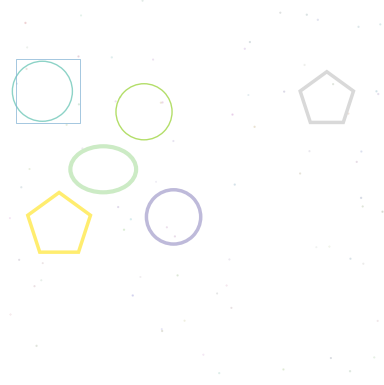[{"shape": "circle", "thickness": 1, "radius": 0.39, "center": [0.11, 0.763]}, {"shape": "circle", "thickness": 2.5, "radius": 0.35, "center": [0.451, 0.437]}, {"shape": "square", "thickness": 0.5, "radius": 0.41, "center": [0.124, 0.763]}, {"shape": "circle", "thickness": 1, "radius": 0.36, "center": [0.374, 0.71]}, {"shape": "pentagon", "thickness": 2.5, "radius": 0.36, "center": [0.849, 0.741]}, {"shape": "oval", "thickness": 3, "radius": 0.43, "center": [0.268, 0.56]}, {"shape": "pentagon", "thickness": 2.5, "radius": 0.43, "center": [0.154, 0.414]}]